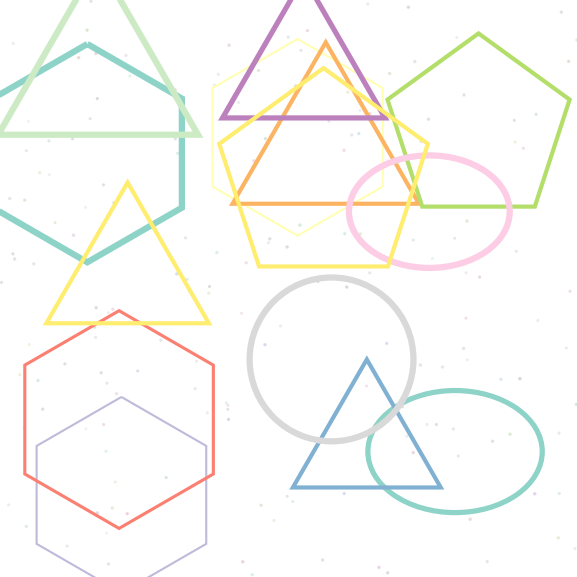[{"shape": "oval", "thickness": 2.5, "radius": 0.75, "center": [0.788, 0.217]}, {"shape": "hexagon", "thickness": 3, "radius": 0.95, "center": [0.151, 0.734]}, {"shape": "hexagon", "thickness": 1, "radius": 0.85, "center": [0.515, 0.761]}, {"shape": "hexagon", "thickness": 1, "radius": 0.85, "center": [0.21, 0.142]}, {"shape": "hexagon", "thickness": 1.5, "radius": 0.94, "center": [0.206, 0.273]}, {"shape": "triangle", "thickness": 2, "radius": 0.74, "center": [0.635, 0.229]}, {"shape": "triangle", "thickness": 2, "radius": 0.93, "center": [0.564, 0.739]}, {"shape": "pentagon", "thickness": 2, "radius": 0.83, "center": [0.829, 0.775]}, {"shape": "oval", "thickness": 3, "radius": 0.7, "center": [0.743, 0.633]}, {"shape": "circle", "thickness": 3, "radius": 0.71, "center": [0.574, 0.377]}, {"shape": "triangle", "thickness": 2.5, "radius": 0.81, "center": [0.526, 0.876]}, {"shape": "triangle", "thickness": 3, "radius": 1.0, "center": [0.17, 0.866]}, {"shape": "triangle", "thickness": 2, "radius": 0.81, "center": [0.221, 0.521]}, {"shape": "pentagon", "thickness": 2, "radius": 0.95, "center": [0.56, 0.691]}]